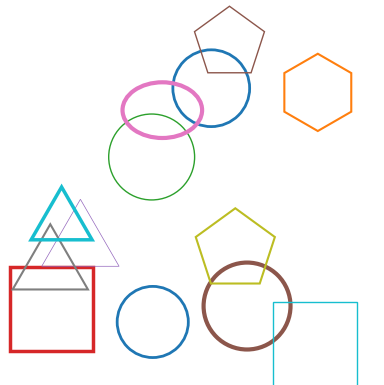[{"shape": "circle", "thickness": 2, "radius": 0.5, "center": [0.549, 0.771]}, {"shape": "circle", "thickness": 2, "radius": 0.46, "center": [0.397, 0.164]}, {"shape": "hexagon", "thickness": 1.5, "radius": 0.5, "center": [0.825, 0.76]}, {"shape": "circle", "thickness": 1, "radius": 0.56, "center": [0.394, 0.592]}, {"shape": "square", "thickness": 2.5, "radius": 0.54, "center": [0.134, 0.197]}, {"shape": "triangle", "thickness": 0.5, "radius": 0.58, "center": [0.209, 0.366]}, {"shape": "pentagon", "thickness": 1, "radius": 0.48, "center": [0.596, 0.888]}, {"shape": "circle", "thickness": 3, "radius": 0.56, "center": [0.642, 0.205]}, {"shape": "oval", "thickness": 3, "radius": 0.52, "center": [0.422, 0.714]}, {"shape": "triangle", "thickness": 1.5, "radius": 0.56, "center": [0.131, 0.305]}, {"shape": "pentagon", "thickness": 1.5, "radius": 0.54, "center": [0.611, 0.351]}, {"shape": "triangle", "thickness": 2.5, "radius": 0.46, "center": [0.16, 0.423]}, {"shape": "square", "thickness": 1, "radius": 0.55, "center": [0.818, 0.107]}]